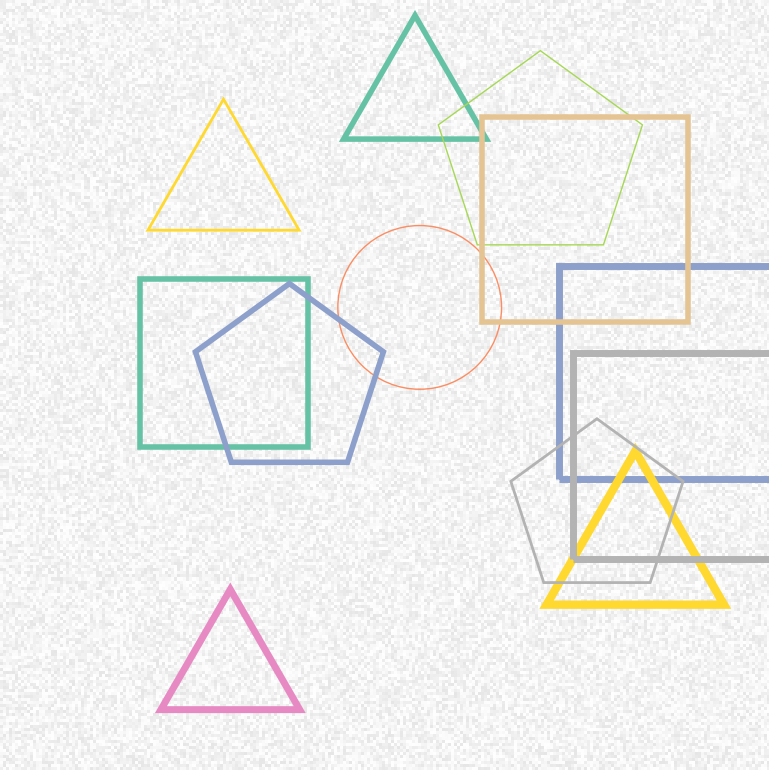[{"shape": "triangle", "thickness": 2, "radius": 0.54, "center": [0.539, 0.873]}, {"shape": "square", "thickness": 2, "radius": 0.55, "center": [0.291, 0.528]}, {"shape": "circle", "thickness": 0.5, "radius": 0.53, "center": [0.545, 0.601]}, {"shape": "square", "thickness": 2.5, "radius": 0.69, "center": [0.864, 0.516]}, {"shape": "pentagon", "thickness": 2, "radius": 0.64, "center": [0.376, 0.503]}, {"shape": "triangle", "thickness": 2.5, "radius": 0.52, "center": [0.299, 0.13]}, {"shape": "pentagon", "thickness": 0.5, "radius": 0.7, "center": [0.702, 0.795]}, {"shape": "triangle", "thickness": 3, "radius": 0.67, "center": [0.825, 0.281]}, {"shape": "triangle", "thickness": 1, "radius": 0.57, "center": [0.29, 0.758]}, {"shape": "square", "thickness": 2, "radius": 0.67, "center": [0.76, 0.715]}, {"shape": "pentagon", "thickness": 1, "radius": 0.59, "center": [0.775, 0.339]}, {"shape": "square", "thickness": 2.5, "radius": 0.67, "center": [0.879, 0.407]}]